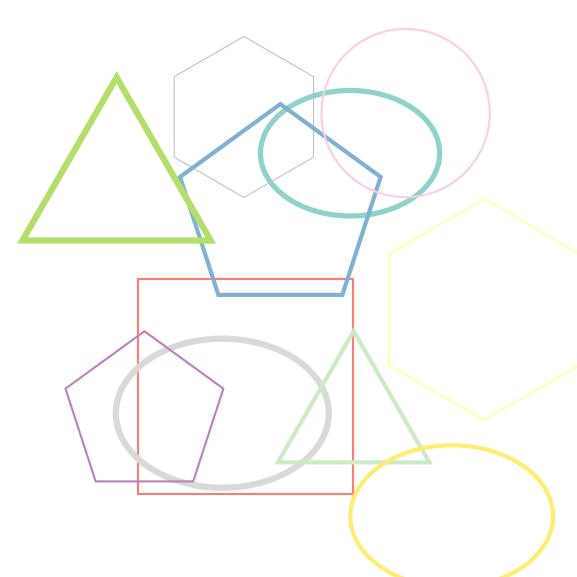[{"shape": "oval", "thickness": 2.5, "radius": 0.78, "center": [0.606, 0.734]}, {"shape": "hexagon", "thickness": 1, "radius": 0.96, "center": [0.839, 0.463]}, {"shape": "hexagon", "thickness": 0.5, "radius": 0.7, "center": [0.422, 0.797]}, {"shape": "square", "thickness": 1, "radius": 0.93, "center": [0.425, 0.33]}, {"shape": "pentagon", "thickness": 2, "radius": 0.91, "center": [0.485, 0.636]}, {"shape": "triangle", "thickness": 3, "radius": 0.94, "center": [0.202, 0.677]}, {"shape": "circle", "thickness": 1, "radius": 0.73, "center": [0.702, 0.803]}, {"shape": "oval", "thickness": 3, "radius": 0.92, "center": [0.385, 0.284]}, {"shape": "pentagon", "thickness": 1, "radius": 0.72, "center": [0.25, 0.282]}, {"shape": "triangle", "thickness": 2, "radius": 0.76, "center": [0.612, 0.274]}, {"shape": "oval", "thickness": 2, "radius": 0.88, "center": [0.782, 0.105]}]